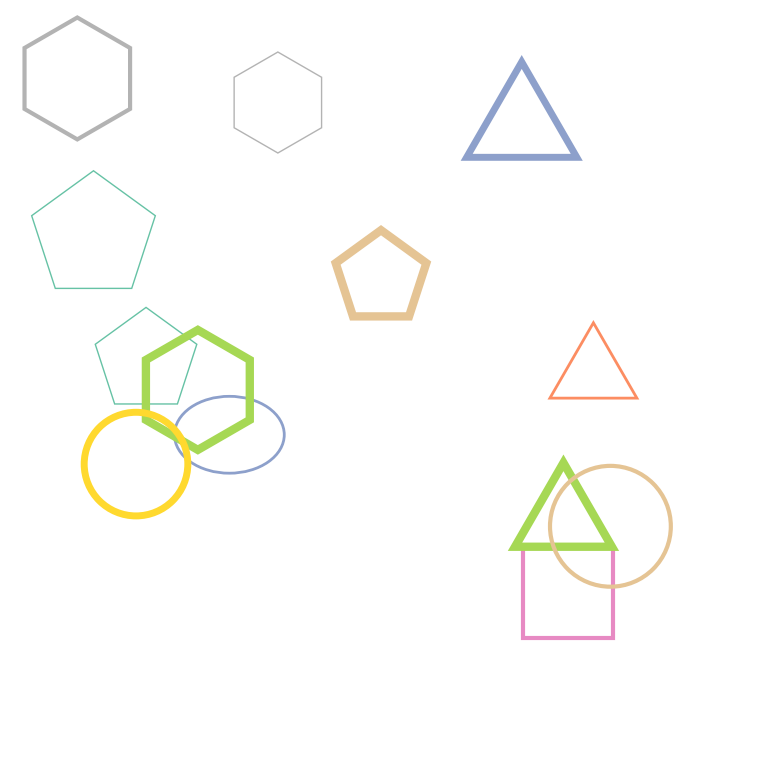[{"shape": "pentagon", "thickness": 0.5, "radius": 0.35, "center": [0.19, 0.531]}, {"shape": "pentagon", "thickness": 0.5, "radius": 0.42, "center": [0.121, 0.694]}, {"shape": "triangle", "thickness": 1, "radius": 0.33, "center": [0.771, 0.516]}, {"shape": "triangle", "thickness": 2.5, "radius": 0.41, "center": [0.678, 0.837]}, {"shape": "oval", "thickness": 1, "radius": 0.36, "center": [0.298, 0.435]}, {"shape": "square", "thickness": 1.5, "radius": 0.29, "center": [0.738, 0.23]}, {"shape": "triangle", "thickness": 3, "radius": 0.36, "center": [0.732, 0.326]}, {"shape": "hexagon", "thickness": 3, "radius": 0.39, "center": [0.257, 0.494]}, {"shape": "circle", "thickness": 2.5, "radius": 0.34, "center": [0.177, 0.397]}, {"shape": "pentagon", "thickness": 3, "radius": 0.31, "center": [0.495, 0.639]}, {"shape": "circle", "thickness": 1.5, "radius": 0.39, "center": [0.793, 0.317]}, {"shape": "hexagon", "thickness": 1.5, "radius": 0.4, "center": [0.1, 0.898]}, {"shape": "hexagon", "thickness": 0.5, "radius": 0.33, "center": [0.361, 0.867]}]